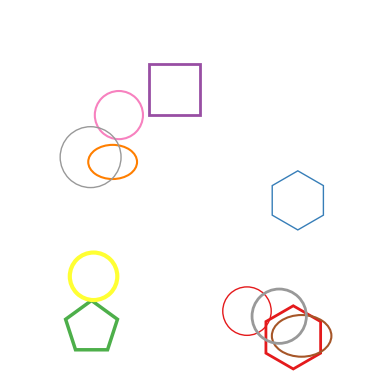[{"shape": "circle", "thickness": 1, "radius": 0.31, "center": [0.642, 0.192]}, {"shape": "hexagon", "thickness": 2, "radius": 0.41, "center": [0.762, 0.124]}, {"shape": "hexagon", "thickness": 1, "radius": 0.38, "center": [0.774, 0.48]}, {"shape": "pentagon", "thickness": 2.5, "radius": 0.35, "center": [0.238, 0.149]}, {"shape": "square", "thickness": 2, "radius": 0.33, "center": [0.454, 0.766]}, {"shape": "oval", "thickness": 1.5, "radius": 0.32, "center": [0.293, 0.579]}, {"shape": "circle", "thickness": 3, "radius": 0.31, "center": [0.243, 0.282]}, {"shape": "oval", "thickness": 1.5, "radius": 0.39, "center": [0.783, 0.128]}, {"shape": "circle", "thickness": 1.5, "radius": 0.31, "center": [0.309, 0.701]}, {"shape": "circle", "thickness": 2, "radius": 0.35, "center": [0.725, 0.179]}, {"shape": "circle", "thickness": 1, "radius": 0.4, "center": [0.235, 0.592]}]